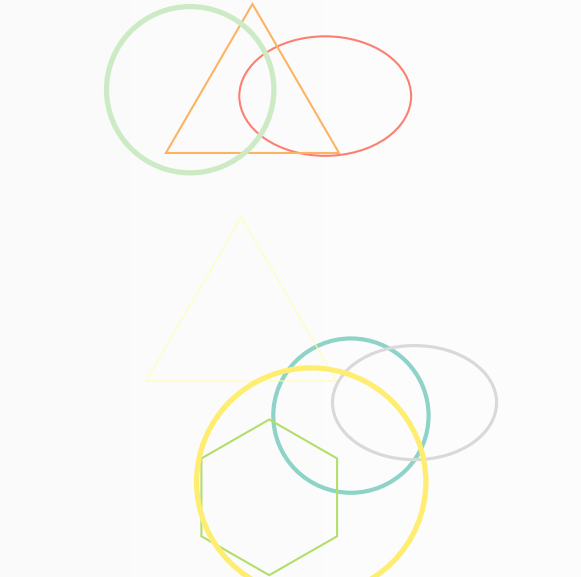[{"shape": "circle", "thickness": 2, "radius": 0.67, "center": [0.604, 0.279]}, {"shape": "triangle", "thickness": 0.5, "radius": 0.95, "center": [0.415, 0.434]}, {"shape": "oval", "thickness": 1, "radius": 0.74, "center": [0.559, 0.833]}, {"shape": "triangle", "thickness": 1, "radius": 0.86, "center": [0.434, 0.82]}, {"shape": "hexagon", "thickness": 1, "radius": 0.67, "center": [0.463, 0.138]}, {"shape": "oval", "thickness": 1.5, "radius": 0.71, "center": [0.713, 0.302]}, {"shape": "circle", "thickness": 2.5, "radius": 0.72, "center": [0.327, 0.844]}, {"shape": "circle", "thickness": 2.5, "radius": 0.99, "center": [0.535, 0.165]}]